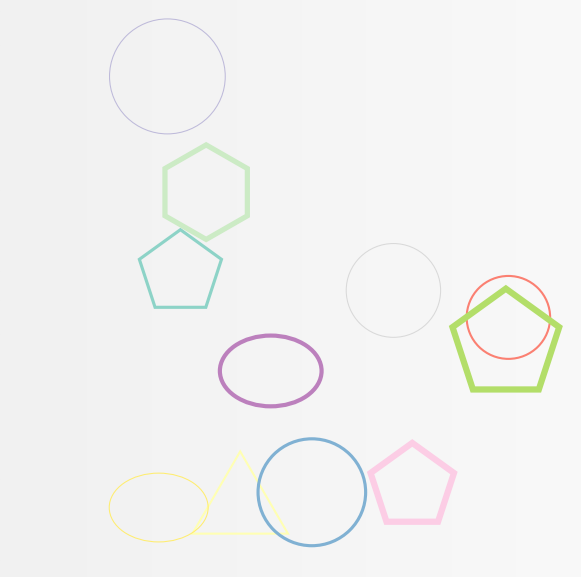[{"shape": "pentagon", "thickness": 1.5, "radius": 0.37, "center": [0.31, 0.527]}, {"shape": "triangle", "thickness": 1, "radius": 0.47, "center": [0.413, 0.123]}, {"shape": "circle", "thickness": 0.5, "radius": 0.5, "center": [0.288, 0.867]}, {"shape": "circle", "thickness": 1, "radius": 0.36, "center": [0.875, 0.45]}, {"shape": "circle", "thickness": 1.5, "radius": 0.46, "center": [0.537, 0.147]}, {"shape": "pentagon", "thickness": 3, "radius": 0.48, "center": [0.87, 0.403]}, {"shape": "pentagon", "thickness": 3, "radius": 0.38, "center": [0.709, 0.157]}, {"shape": "circle", "thickness": 0.5, "radius": 0.41, "center": [0.677, 0.496]}, {"shape": "oval", "thickness": 2, "radius": 0.44, "center": [0.466, 0.357]}, {"shape": "hexagon", "thickness": 2.5, "radius": 0.41, "center": [0.355, 0.666]}, {"shape": "oval", "thickness": 0.5, "radius": 0.43, "center": [0.273, 0.12]}]